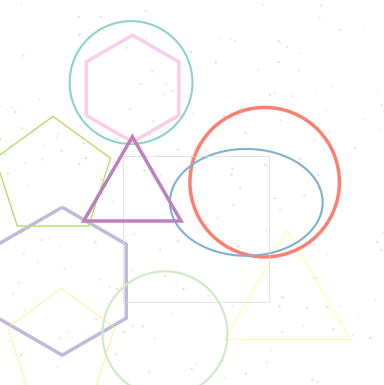[{"shape": "circle", "thickness": 1.5, "radius": 0.8, "center": [0.34, 0.786]}, {"shape": "triangle", "thickness": 1, "radius": 0.94, "center": [0.747, 0.212]}, {"shape": "hexagon", "thickness": 2.5, "radius": 0.96, "center": [0.162, 0.27]}, {"shape": "circle", "thickness": 2.5, "radius": 0.97, "center": [0.687, 0.527]}, {"shape": "oval", "thickness": 1.5, "radius": 0.99, "center": [0.64, 0.474]}, {"shape": "pentagon", "thickness": 1, "radius": 0.79, "center": [0.138, 0.54]}, {"shape": "hexagon", "thickness": 2.5, "radius": 0.69, "center": [0.344, 0.77]}, {"shape": "square", "thickness": 0.5, "radius": 0.95, "center": [0.51, 0.406]}, {"shape": "triangle", "thickness": 2.5, "radius": 0.73, "center": [0.344, 0.499]}, {"shape": "circle", "thickness": 1.5, "radius": 0.81, "center": [0.428, 0.133]}, {"shape": "pentagon", "thickness": 0.5, "radius": 0.73, "center": [0.159, 0.104]}]